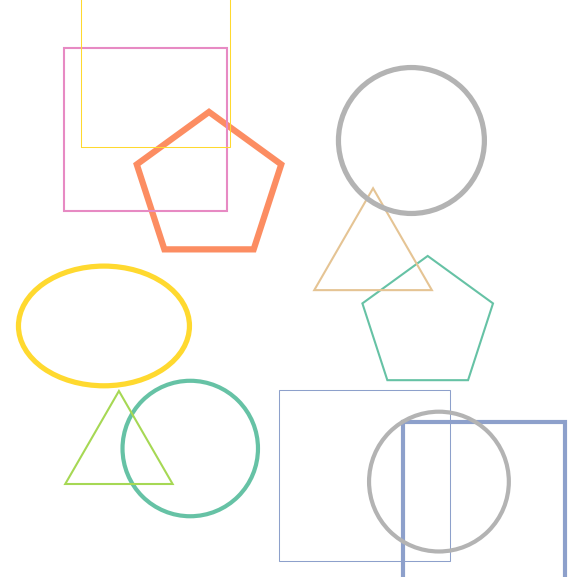[{"shape": "pentagon", "thickness": 1, "radius": 0.59, "center": [0.741, 0.437]}, {"shape": "circle", "thickness": 2, "radius": 0.59, "center": [0.329, 0.222]}, {"shape": "pentagon", "thickness": 3, "radius": 0.66, "center": [0.362, 0.674]}, {"shape": "square", "thickness": 2, "radius": 0.7, "center": [0.838, 0.127]}, {"shape": "square", "thickness": 0.5, "radius": 0.74, "center": [0.631, 0.176]}, {"shape": "square", "thickness": 1, "radius": 0.71, "center": [0.252, 0.774]}, {"shape": "triangle", "thickness": 1, "radius": 0.54, "center": [0.206, 0.215]}, {"shape": "oval", "thickness": 2.5, "radius": 0.74, "center": [0.18, 0.435]}, {"shape": "square", "thickness": 0.5, "radius": 0.64, "center": [0.269, 0.873]}, {"shape": "triangle", "thickness": 1, "radius": 0.59, "center": [0.646, 0.556]}, {"shape": "circle", "thickness": 2, "radius": 0.61, "center": [0.76, 0.165]}, {"shape": "circle", "thickness": 2.5, "radius": 0.63, "center": [0.712, 0.756]}]